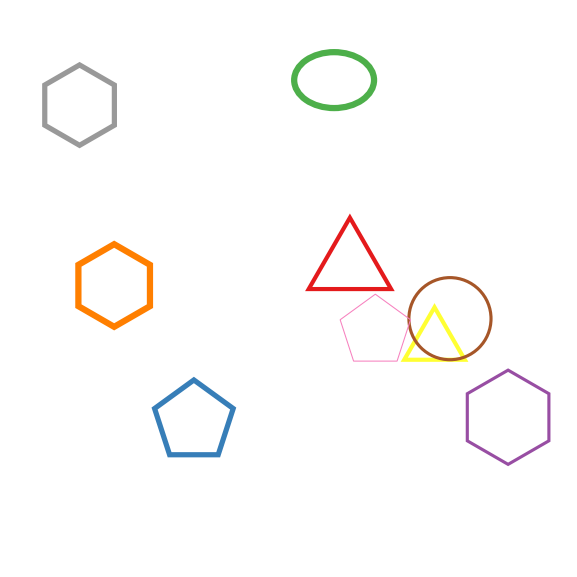[{"shape": "triangle", "thickness": 2, "radius": 0.41, "center": [0.606, 0.54]}, {"shape": "pentagon", "thickness": 2.5, "radius": 0.36, "center": [0.336, 0.27]}, {"shape": "oval", "thickness": 3, "radius": 0.35, "center": [0.579, 0.86]}, {"shape": "hexagon", "thickness": 1.5, "radius": 0.41, "center": [0.88, 0.277]}, {"shape": "hexagon", "thickness": 3, "radius": 0.36, "center": [0.198, 0.505]}, {"shape": "triangle", "thickness": 2, "radius": 0.3, "center": [0.752, 0.406]}, {"shape": "circle", "thickness": 1.5, "radius": 0.36, "center": [0.779, 0.447]}, {"shape": "pentagon", "thickness": 0.5, "radius": 0.32, "center": [0.65, 0.426]}, {"shape": "hexagon", "thickness": 2.5, "radius": 0.35, "center": [0.138, 0.817]}]